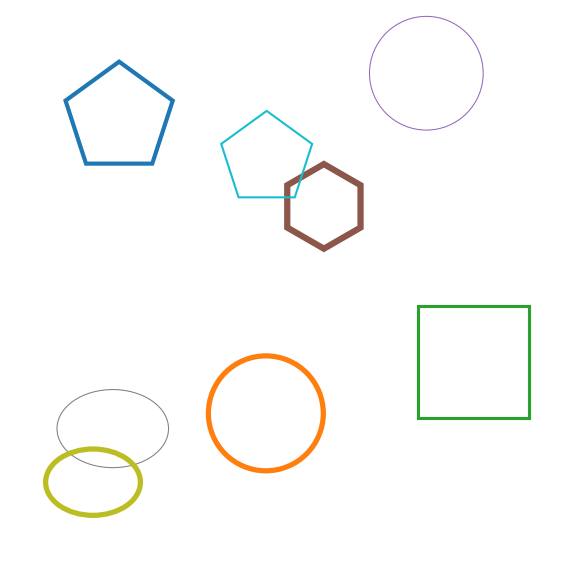[{"shape": "pentagon", "thickness": 2, "radius": 0.49, "center": [0.206, 0.795]}, {"shape": "circle", "thickness": 2.5, "radius": 0.5, "center": [0.46, 0.283]}, {"shape": "square", "thickness": 1.5, "radius": 0.48, "center": [0.82, 0.372]}, {"shape": "circle", "thickness": 0.5, "radius": 0.49, "center": [0.738, 0.872]}, {"shape": "hexagon", "thickness": 3, "radius": 0.37, "center": [0.561, 0.642]}, {"shape": "oval", "thickness": 0.5, "radius": 0.48, "center": [0.195, 0.257]}, {"shape": "oval", "thickness": 2.5, "radius": 0.41, "center": [0.161, 0.164]}, {"shape": "pentagon", "thickness": 1, "radius": 0.41, "center": [0.462, 0.724]}]